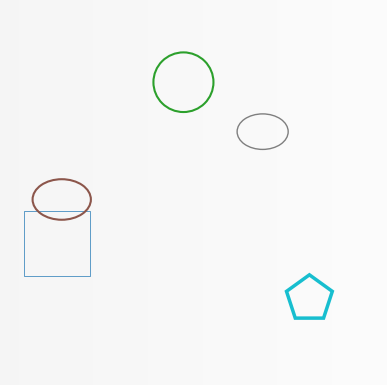[{"shape": "square", "thickness": 0.5, "radius": 0.42, "center": [0.147, 0.367]}, {"shape": "circle", "thickness": 1.5, "radius": 0.39, "center": [0.473, 0.786]}, {"shape": "oval", "thickness": 1.5, "radius": 0.38, "center": [0.159, 0.482]}, {"shape": "oval", "thickness": 1, "radius": 0.33, "center": [0.678, 0.658]}, {"shape": "pentagon", "thickness": 2.5, "radius": 0.31, "center": [0.798, 0.224]}]